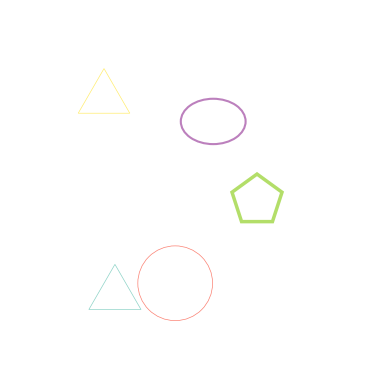[{"shape": "triangle", "thickness": 0.5, "radius": 0.39, "center": [0.299, 0.235]}, {"shape": "circle", "thickness": 0.5, "radius": 0.49, "center": [0.455, 0.264]}, {"shape": "pentagon", "thickness": 2.5, "radius": 0.34, "center": [0.668, 0.48]}, {"shape": "oval", "thickness": 1.5, "radius": 0.42, "center": [0.554, 0.685]}, {"shape": "triangle", "thickness": 0.5, "radius": 0.39, "center": [0.27, 0.745]}]